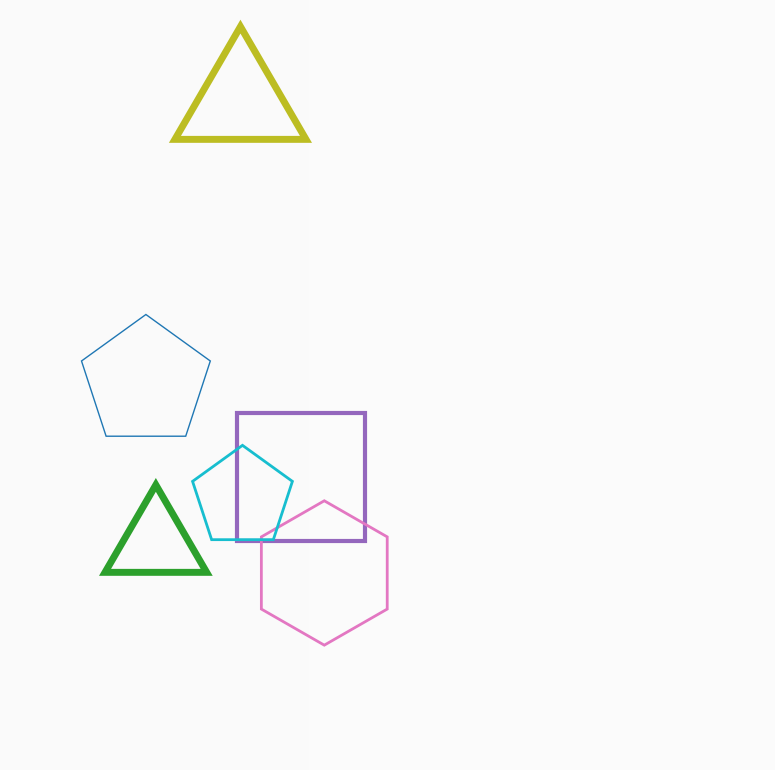[{"shape": "pentagon", "thickness": 0.5, "radius": 0.44, "center": [0.188, 0.504]}, {"shape": "triangle", "thickness": 2.5, "radius": 0.38, "center": [0.201, 0.295]}, {"shape": "square", "thickness": 1.5, "radius": 0.41, "center": [0.388, 0.381]}, {"shape": "hexagon", "thickness": 1, "radius": 0.47, "center": [0.418, 0.256]}, {"shape": "triangle", "thickness": 2.5, "radius": 0.49, "center": [0.31, 0.868]}, {"shape": "pentagon", "thickness": 1, "radius": 0.34, "center": [0.313, 0.354]}]